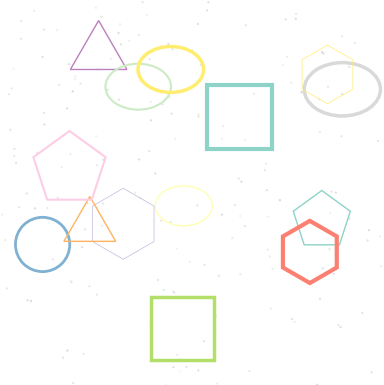[{"shape": "pentagon", "thickness": 1, "radius": 0.39, "center": [0.836, 0.427]}, {"shape": "square", "thickness": 3, "radius": 0.42, "center": [0.623, 0.696]}, {"shape": "oval", "thickness": 1, "radius": 0.37, "center": [0.477, 0.465]}, {"shape": "hexagon", "thickness": 0.5, "radius": 0.46, "center": [0.32, 0.419]}, {"shape": "hexagon", "thickness": 3, "radius": 0.4, "center": [0.805, 0.346]}, {"shape": "circle", "thickness": 2, "radius": 0.35, "center": [0.111, 0.365]}, {"shape": "triangle", "thickness": 1, "radius": 0.39, "center": [0.233, 0.412]}, {"shape": "square", "thickness": 2.5, "radius": 0.41, "center": [0.475, 0.148]}, {"shape": "pentagon", "thickness": 1.5, "radius": 0.49, "center": [0.181, 0.561]}, {"shape": "oval", "thickness": 2.5, "radius": 0.49, "center": [0.889, 0.768]}, {"shape": "triangle", "thickness": 1, "radius": 0.42, "center": [0.256, 0.862]}, {"shape": "oval", "thickness": 1.5, "radius": 0.43, "center": [0.359, 0.775]}, {"shape": "oval", "thickness": 2.5, "radius": 0.43, "center": [0.444, 0.82]}, {"shape": "hexagon", "thickness": 0.5, "radius": 0.38, "center": [0.851, 0.807]}]